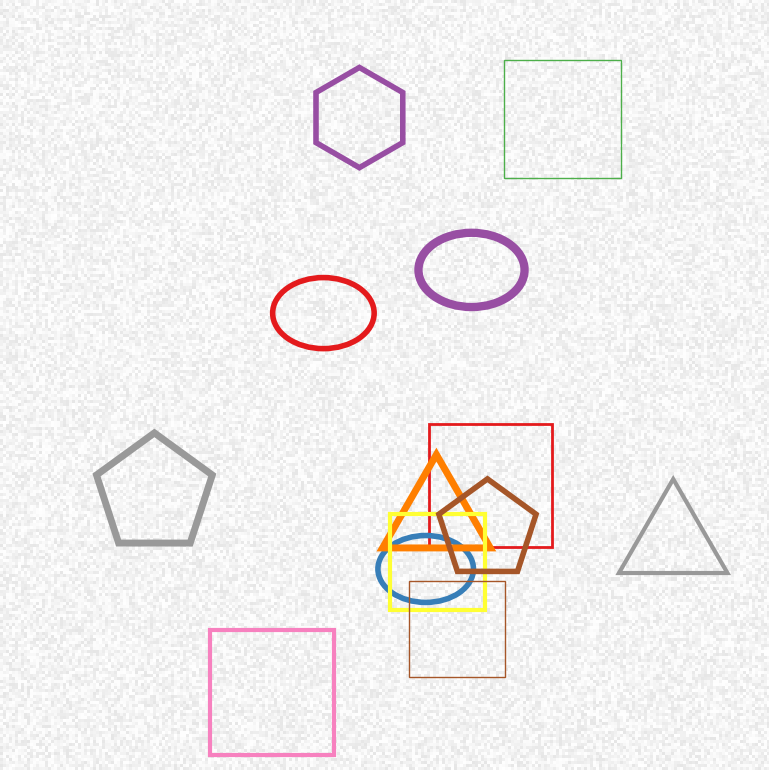[{"shape": "square", "thickness": 1, "radius": 0.4, "center": [0.637, 0.369]}, {"shape": "oval", "thickness": 2, "radius": 0.33, "center": [0.42, 0.593]}, {"shape": "oval", "thickness": 2, "radius": 0.31, "center": [0.553, 0.261]}, {"shape": "square", "thickness": 0.5, "radius": 0.38, "center": [0.73, 0.845]}, {"shape": "oval", "thickness": 3, "radius": 0.34, "center": [0.612, 0.649]}, {"shape": "hexagon", "thickness": 2, "radius": 0.33, "center": [0.467, 0.847]}, {"shape": "triangle", "thickness": 2.5, "radius": 0.4, "center": [0.567, 0.329]}, {"shape": "square", "thickness": 1.5, "radius": 0.31, "center": [0.569, 0.27]}, {"shape": "pentagon", "thickness": 2, "radius": 0.33, "center": [0.633, 0.312]}, {"shape": "square", "thickness": 0.5, "radius": 0.31, "center": [0.593, 0.183]}, {"shape": "square", "thickness": 1.5, "radius": 0.4, "center": [0.353, 0.101]}, {"shape": "pentagon", "thickness": 2.5, "radius": 0.4, "center": [0.201, 0.359]}, {"shape": "triangle", "thickness": 1.5, "radius": 0.41, "center": [0.874, 0.296]}]